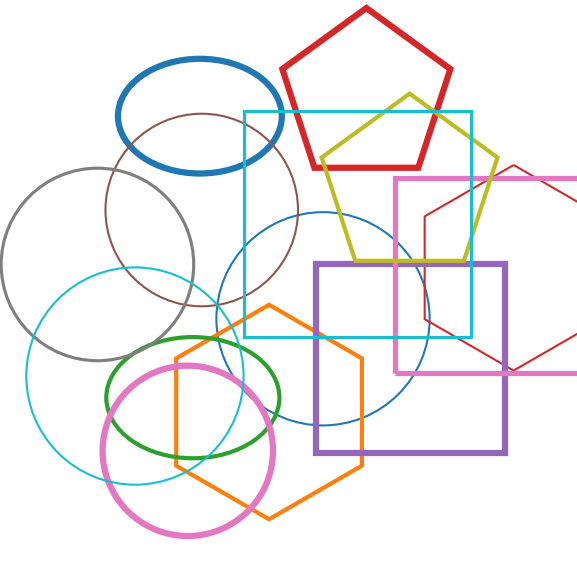[{"shape": "oval", "thickness": 3, "radius": 0.71, "center": [0.346, 0.798]}, {"shape": "circle", "thickness": 1, "radius": 0.92, "center": [0.559, 0.447]}, {"shape": "hexagon", "thickness": 2, "radius": 0.93, "center": [0.466, 0.286]}, {"shape": "oval", "thickness": 2, "radius": 0.75, "center": [0.334, 0.311]}, {"shape": "pentagon", "thickness": 3, "radius": 0.76, "center": [0.634, 0.832]}, {"shape": "hexagon", "thickness": 1, "radius": 0.89, "center": [0.889, 0.535]}, {"shape": "square", "thickness": 3, "radius": 0.82, "center": [0.711, 0.378]}, {"shape": "circle", "thickness": 1, "radius": 0.83, "center": [0.349, 0.635]}, {"shape": "square", "thickness": 2.5, "radius": 0.84, "center": [0.854, 0.523]}, {"shape": "circle", "thickness": 3, "radius": 0.74, "center": [0.325, 0.218]}, {"shape": "circle", "thickness": 1.5, "radius": 0.83, "center": [0.169, 0.541]}, {"shape": "pentagon", "thickness": 2, "radius": 0.8, "center": [0.709, 0.677]}, {"shape": "circle", "thickness": 1, "radius": 0.94, "center": [0.234, 0.348]}, {"shape": "square", "thickness": 1.5, "radius": 0.98, "center": [0.619, 0.611]}]